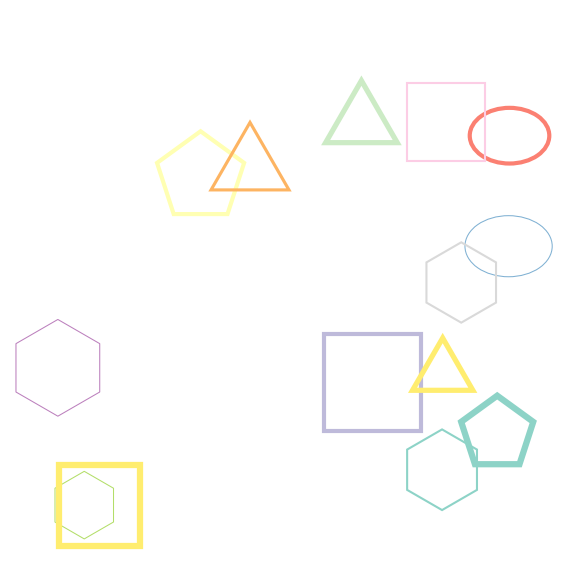[{"shape": "hexagon", "thickness": 1, "radius": 0.35, "center": [0.765, 0.186]}, {"shape": "pentagon", "thickness": 3, "radius": 0.33, "center": [0.861, 0.248]}, {"shape": "pentagon", "thickness": 2, "radius": 0.4, "center": [0.347, 0.693]}, {"shape": "square", "thickness": 2, "radius": 0.42, "center": [0.645, 0.337]}, {"shape": "oval", "thickness": 2, "radius": 0.34, "center": [0.882, 0.764]}, {"shape": "oval", "thickness": 0.5, "radius": 0.38, "center": [0.881, 0.573]}, {"shape": "triangle", "thickness": 1.5, "radius": 0.39, "center": [0.433, 0.709]}, {"shape": "hexagon", "thickness": 0.5, "radius": 0.29, "center": [0.146, 0.124]}, {"shape": "square", "thickness": 1, "radius": 0.33, "center": [0.772, 0.788]}, {"shape": "hexagon", "thickness": 1, "radius": 0.35, "center": [0.799, 0.51]}, {"shape": "hexagon", "thickness": 0.5, "radius": 0.42, "center": [0.1, 0.362]}, {"shape": "triangle", "thickness": 2.5, "radius": 0.36, "center": [0.626, 0.788]}, {"shape": "triangle", "thickness": 2.5, "radius": 0.3, "center": [0.767, 0.353]}, {"shape": "square", "thickness": 3, "radius": 0.35, "center": [0.173, 0.124]}]